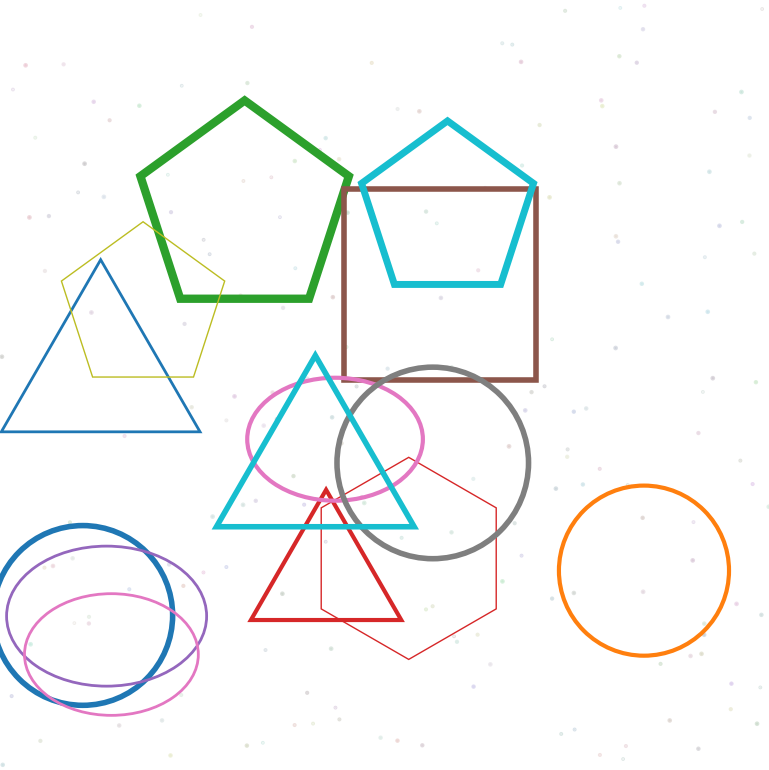[{"shape": "circle", "thickness": 2, "radius": 0.58, "center": [0.107, 0.201]}, {"shape": "triangle", "thickness": 1, "radius": 0.75, "center": [0.131, 0.514]}, {"shape": "circle", "thickness": 1.5, "radius": 0.55, "center": [0.836, 0.259]}, {"shape": "pentagon", "thickness": 3, "radius": 0.71, "center": [0.318, 0.727]}, {"shape": "hexagon", "thickness": 0.5, "radius": 0.66, "center": [0.531, 0.275]}, {"shape": "triangle", "thickness": 1.5, "radius": 0.56, "center": [0.423, 0.251]}, {"shape": "oval", "thickness": 1, "radius": 0.65, "center": [0.138, 0.2]}, {"shape": "square", "thickness": 2, "radius": 0.62, "center": [0.571, 0.631]}, {"shape": "oval", "thickness": 1, "radius": 0.56, "center": [0.145, 0.15]}, {"shape": "oval", "thickness": 1.5, "radius": 0.57, "center": [0.435, 0.43]}, {"shape": "circle", "thickness": 2, "radius": 0.62, "center": [0.562, 0.399]}, {"shape": "pentagon", "thickness": 0.5, "radius": 0.56, "center": [0.186, 0.601]}, {"shape": "pentagon", "thickness": 2.5, "radius": 0.59, "center": [0.581, 0.726]}, {"shape": "triangle", "thickness": 2, "radius": 0.74, "center": [0.409, 0.39]}]